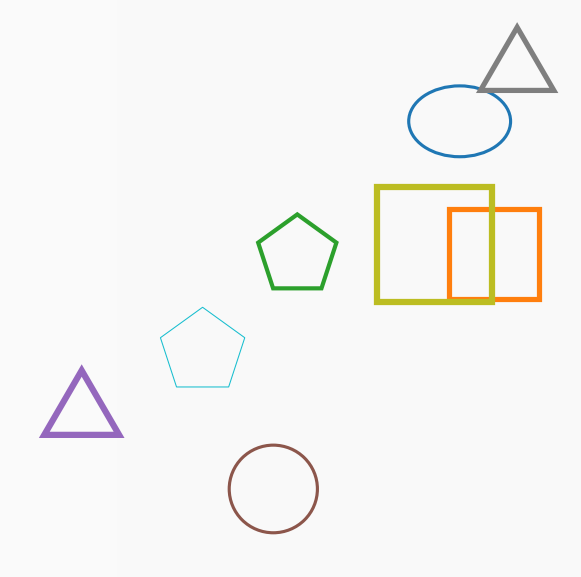[{"shape": "oval", "thickness": 1.5, "radius": 0.44, "center": [0.791, 0.789]}, {"shape": "square", "thickness": 2.5, "radius": 0.39, "center": [0.85, 0.56]}, {"shape": "pentagon", "thickness": 2, "radius": 0.35, "center": [0.511, 0.557]}, {"shape": "triangle", "thickness": 3, "radius": 0.37, "center": [0.141, 0.283]}, {"shape": "circle", "thickness": 1.5, "radius": 0.38, "center": [0.47, 0.152]}, {"shape": "triangle", "thickness": 2.5, "radius": 0.36, "center": [0.89, 0.879]}, {"shape": "square", "thickness": 3, "radius": 0.5, "center": [0.747, 0.575]}, {"shape": "pentagon", "thickness": 0.5, "radius": 0.38, "center": [0.349, 0.391]}]